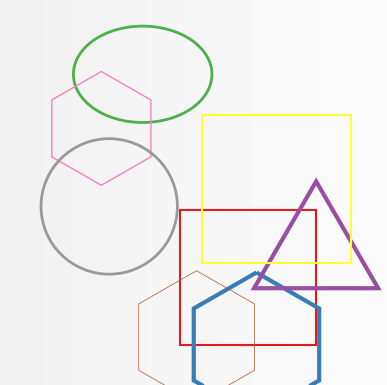[{"shape": "square", "thickness": 1.5, "radius": 0.88, "center": [0.639, 0.28]}, {"shape": "hexagon", "thickness": 3, "radius": 0.93, "center": [0.662, 0.105]}, {"shape": "oval", "thickness": 2, "radius": 0.89, "center": [0.368, 0.807]}, {"shape": "triangle", "thickness": 3, "radius": 0.92, "center": [0.816, 0.344]}, {"shape": "square", "thickness": 1.5, "radius": 0.97, "center": [0.713, 0.509]}, {"shape": "hexagon", "thickness": 0.5, "radius": 0.86, "center": [0.507, 0.124]}, {"shape": "hexagon", "thickness": 1, "radius": 0.74, "center": [0.262, 0.666]}, {"shape": "circle", "thickness": 2, "radius": 0.88, "center": [0.282, 0.464]}]